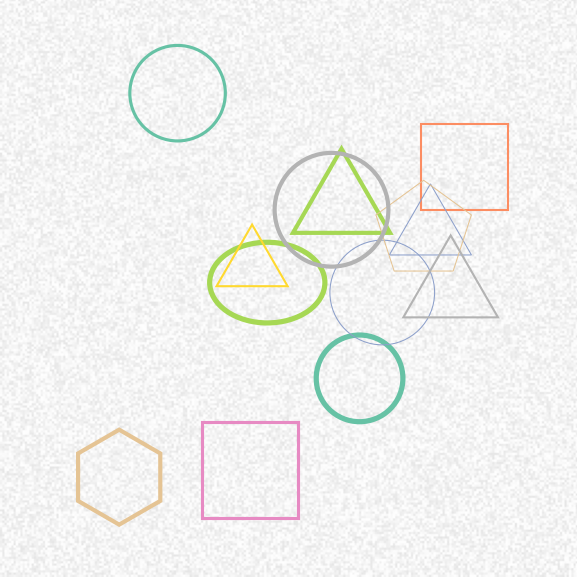[{"shape": "circle", "thickness": 1.5, "radius": 0.41, "center": [0.307, 0.838]}, {"shape": "circle", "thickness": 2.5, "radius": 0.38, "center": [0.623, 0.344]}, {"shape": "square", "thickness": 1, "radius": 0.37, "center": [0.804, 0.71]}, {"shape": "triangle", "thickness": 0.5, "radius": 0.41, "center": [0.745, 0.599]}, {"shape": "circle", "thickness": 0.5, "radius": 0.45, "center": [0.662, 0.493]}, {"shape": "square", "thickness": 1.5, "radius": 0.42, "center": [0.432, 0.185]}, {"shape": "oval", "thickness": 2.5, "radius": 0.5, "center": [0.463, 0.51]}, {"shape": "triangle", "thickness": 2, "radius": 0.49, "center": [0.591, 0.644]}, {"shape": "triangle", "thickness": 1, "radius": 0.36, "center": [0.437, 0.539]}, {"shape": "hexagon", "thickness": 2, "radius": 0.41, "center": [0.206, 0.173]}, {"shape": "pentagon", "thickness": 0.5, "radius": 0.43, "center": [0.734, 0.6]}, {"shape": "circle", "thickness": 2, "radius": 0.49, "center": [0.574, 0.636]}, {"shape": "triangle", "thickness": 1, "radius": 0.47, "center": [0.78, 0.497]}]